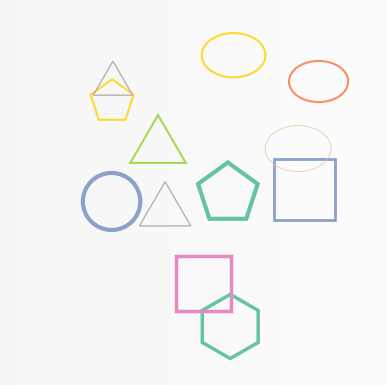[{"shape": "hexagon", "thickness": 2.5, "radius": 0.42, "center": [0.594, 0.152]}, {"shape": "pentagon", "thickness": 3, "radius": 0.4, "center": [0.588, 0.497]}, {"shape": "oval", "thickness": 1.5, "radius": 0.38, "center": [0.822, 0.788]}, {"shape": "square", "thickness": 2, "radius": 0.39, "center": [0.785, 0.508]}, {"shape": "circle", "thickness": 3, "radius": 0.37, "center": [0.288, 0.477]}, {"shape": "square", "thickness": 2.5, "radius": 0.36, "center": [0.525, 0.265]}, {"shape": "triangle", "thickness": 1.5, "radius": 0.41, "center": [0.408, 0.618]}, {"shape": "oval", "thickness": 1.5, "radius": 0.41, "center": [0.603, 0.857]}, {"shape": "pentagon", "thickness": 1.5, "radius": 0.29, "center": [0.289, 0.736]}, {"shape": "oval", "thickness": 0.5, "radius": 0.43, "center": [0.769, 0.614]}, {"shape": "triangle", "thickness": 1, "radius": 0.29, "center": [0.291, 0.782]}, {"shape": "triangle", "thickness": 1, "radius": 0.38, "center": [0.426, 0.451]}]